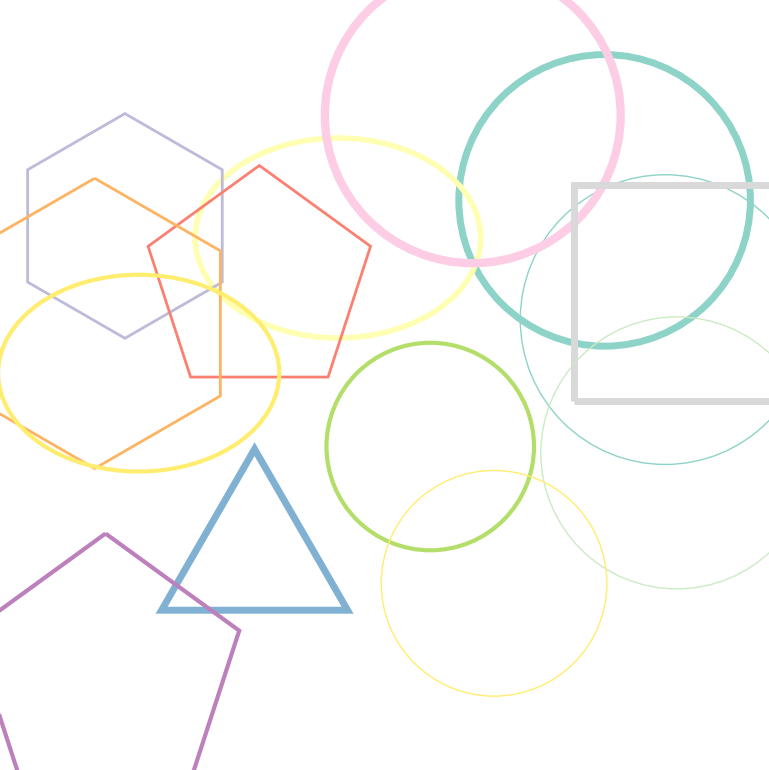[{"shape": "circle", "thickness": 2.5, "radius": 0.95, "center": [0.785, 0.74]}, {"shape": "circle", "thickness": 0.5, "radius": 0.94, "center": [0.864, 0.585]}, {"shape": "oval", "thickness": 2, "radius": 0.93, "center": [0.439, 0.691]}, {"shape": "hexagon", "thickness": 1, "radius": 0.73, "center": [0.162, 0.707]}, {"shape": "pentagon", "thickness": 1, "radius": 0.76, "center": [0.337, 0.633]}, {"shape": "triangle", "thickness": 2.5, "radius": 0.7, "center": [0.331, 0.277]}, {"shape": "hexagon", "thickness": 1, "radius": 0.94, "center": [0.123, 0.58]}, {"shape": "circle", "thickness": 1.5, "radius": 0.67, "center": [0.559, 0.42]}, {"shape": "circle", "thickness": 3, "radius": 0.96, "center": [0.614, 0.85]}, {"shape": "square", "thickness": 2.5, "radius": 0.7, "center": [0.886, 0.62]}, {"shape": "pentagon", "thickness": 1.5, "radius": 0.91, "center": [0.137, 0.125]}, {"shape": "circle", "thickness": 0.5, "radius": 0.88, "center": [0.879, 0.412]}, {"shape": "oval", "thickness": 1.5, "radius": 0.91, "center": [0.18, 0.515]}, {"shape": "circle", "thickness": 0.5, "radius": 0.73, "center": [0.642, 0.242]}]